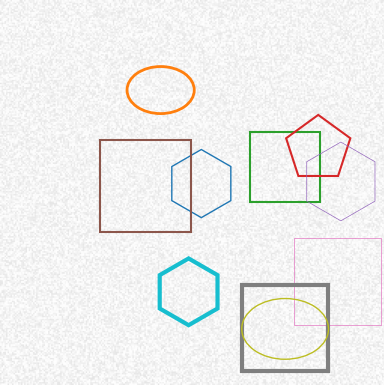[{"shape": "hexagon", "thickness": 1, "radius": 0.44, "center": [0.523, 0.523]}, {"shape": "oval", "thickness": 2, "radius": 0.44, "center": [0.417, 0.766]}, {"shape": "square", "thickness": 1.5, "radius": 0.46, "center": [0.74, 0.566]}, {"shape": "pentagon", "thickness": 1.5, "radius": 0.44, "center": [0.827, 0.614]}, {"shape": "hexagon", "thickness": 0.5, "radius": 0.51, "center": [0.885, 0.529]}, {"shape": "square", "thickness": 1.5, "radius": 0.59, "center": [0.378, 0.517]}, {"shape": "square", "thickness": 0.5, "radius": 0.57, "center": [0.877, 0.268]}, {"shape": "square", "thickness": 3, "radius": 0.56, "center": [0.741, 0.148]}, {"shape": "oval", "thickness": 1, "radius": 0.56, "center": [0.741, 0.146]}, {"shape": "hexagon", "thickness": 3, "radius": 0.43, "center": [0.49, 0.242]}]